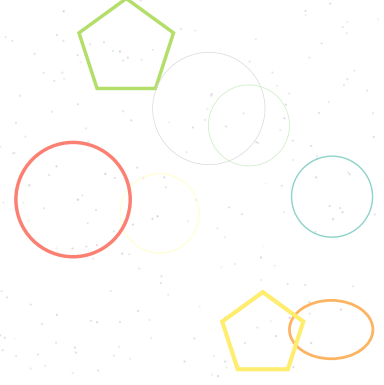[{"shape": "circle", "thickness": 1, "radius": 0.53, "center": [0.862, 0.489]}, {"shape": "circle", "thickness": 0.5, "radius": 0.51, "center": [0.415, 0.446]}, {"shape": "circle", "thickness": 2.5, "radius": 0.74, "center": [0.19, 0.482]}, {"shape": "oval", "thickness": 2, "radius": 0.54, "center": [0.86, 0.144]}, {"shape": "pentagon", "thickness": 2.5, "radius": 0.65, "center": [0.328, 0.875]}, {"shape": "circle", "thickness": 0.5, "radius": 0.73, "center": [0.542, 0.718]}, {"shape": "circle", "thickness": 0.5, "radius": 0.53, "center": [0.647, 0.674]}, {"shape": "pentagon", "thickness": 3, "radius": 0.55, "center": [0.683, 0.131]}]